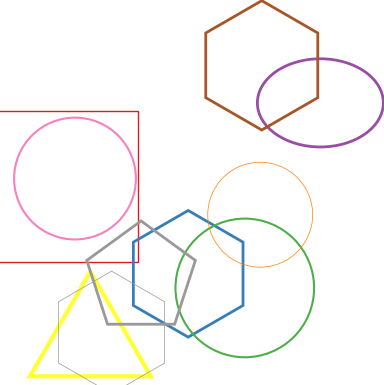[{"shape": "square", "thickness": 1, "radius": 0.98, "center": [0.161, 0.515]}, {"shape": "hexagon", "thickness": 2, "radius": 0.82, "center": [0.489, 0.289]}, {"shape": "circle", "thickness": 1.5, "radius": 0.9, "center": [0.636, 0.252]}, {"shape": "oval", "thickness": 2, "radius": 0.82, "center": [0.832, 0.733]}, {"shape": "circle", "thickness": 0.5, "radius": 0.68, "center": [0.676, 0.442]}, {"shape": "triangle", "thickness": 3, "radius": 0.91, "center": [0.235, 0.113]}, {"shape": "hexagon", "thickness": 2, "radius": 0.84, "center": [0.68, 0.83]}, {"shape": "circle", "thickness": 1.5, "radius": 0.79, "center": [0.195, 0.536]}, {"shape": "hexagon", "thickness": 0.5, "radius": 0.8, "center": [0.29, 0.137]}, {"shape": "pentagon", "thickness": 2, "radius": 0.74, "center": [0.366, 0.278]}]